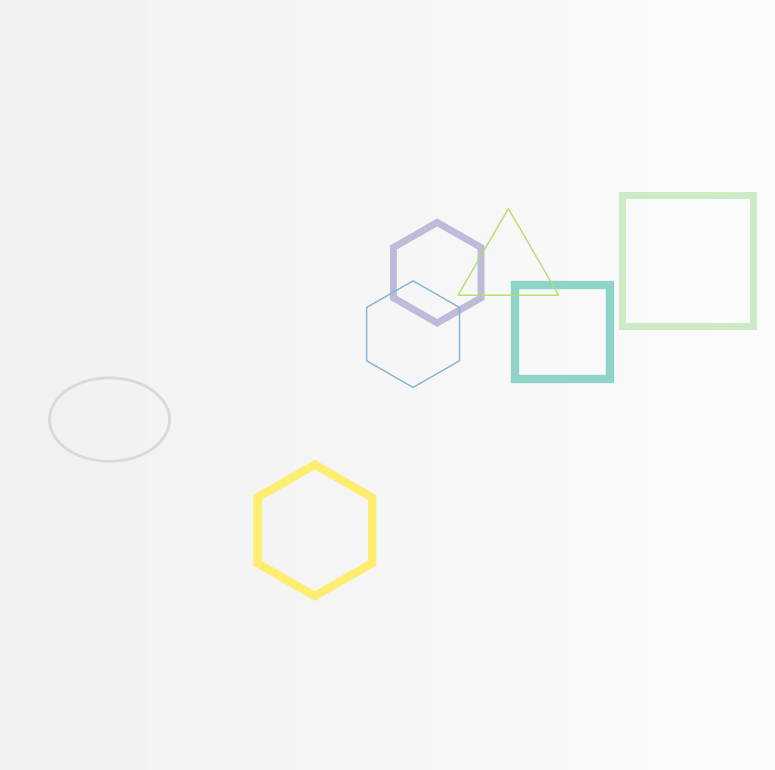[{"shape": "square", "thickness": 3, "radius": 0.31, "center": [0.726, 0.569]}, {"shape": "hexagon", "thickness": 2.5, "radius": 0.33, "center": [0.564, 0.646]}, {"shape": "hexagon", "thickness": 0.5, "radius": 0.35, "center": [0.533, 0.566]}, {"shape": "triangle", "thickness": 0.5, "radius": 0.38, "center": [0.656, 0.654]}, {"shape": "oval", "thickness": 1, "radius": 0.39, "center": [0.141, 0.455]}, {"shape": "square", "thickness": 2.5, "radius": 0.42, "center": [0.887, 0.662]}, {"shape": "hexagon", "thickness": 3, "radius": 0.43, "center": [0.406, 0.311]}]